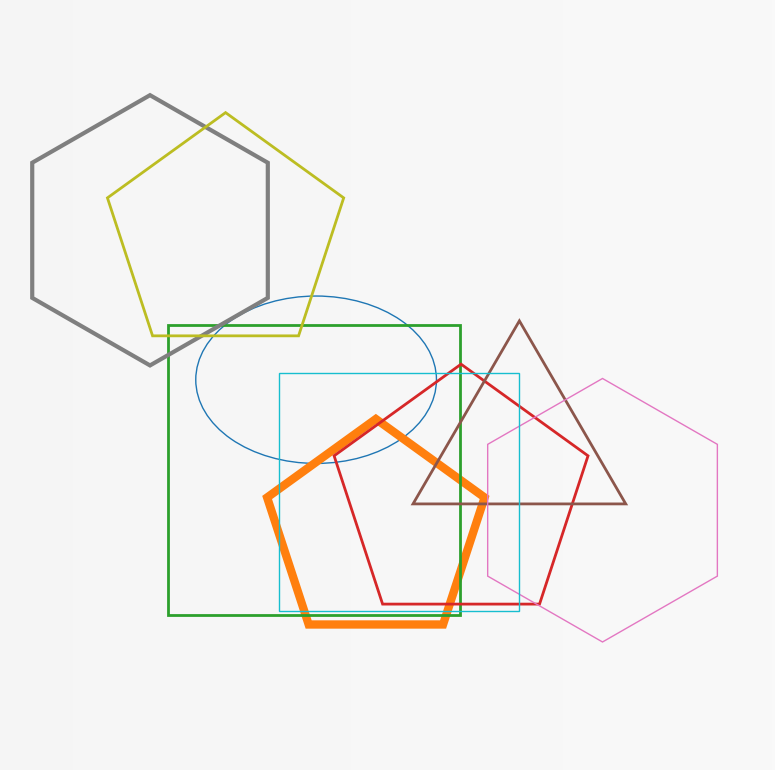[{"shape": "oval", "thickness": 0.5, "radius": 0.78, "center": [0.408, 0.507]}, {"shape": "pentagon", "thickness": 3, "radius": 0.74, "center": [0.485, 0.308]}, {"shape": "square", "thickness": 1, "radius": 0.94, "center": [0.405, 0.389]}, {"shape": "pentagon", "thickness": 1, "radius": 0.86, "center": [0.595, 0.355]}, {"shape": "triangle", "thickness": 1, "radius": 0.79, "center": [0.67, 0.425]}, {"shape": "hexagon", "thickness": 0.5, "radius": 0.86, "center": [0.777, 0.337]}, {"shape": "hexagon", "thickness": 1.5, "radius": 0.88, "center": [0.194, 0.701]}, {"shape": "pentagon", "thickness": 1, "radius": 0.8, "center": [0.291, 0.693]}, {"shape": "square", "thickness": 0.5, "radius": 0.77, "center": [0.515, 0.361]}]